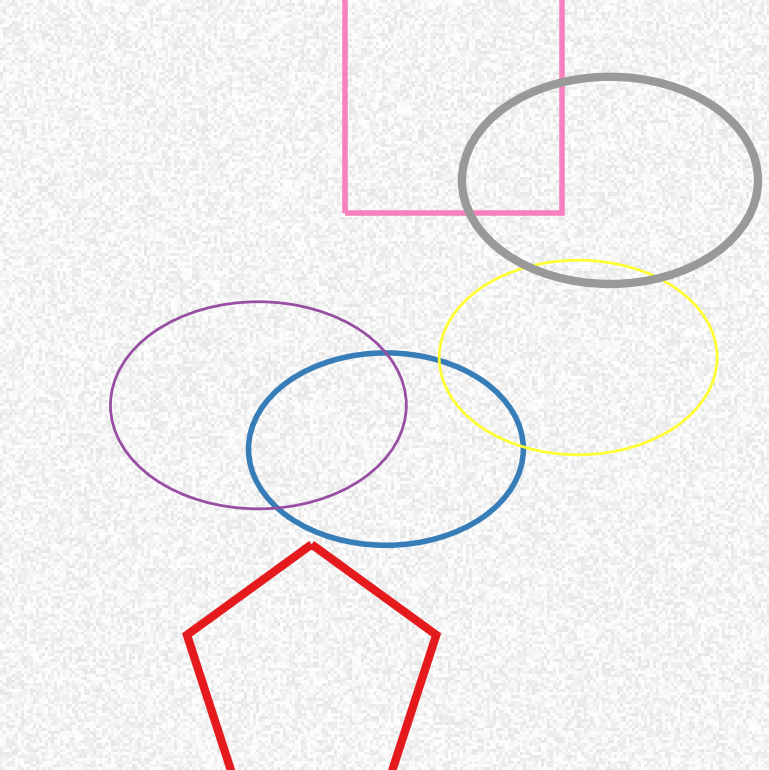[{"shape": "pentagon", "thickness": 3, "radius": 0.85, "center": [0.405, 0.123]}, {"shape": "oval", "thickness": 2, "radius": 0.89, "center": [0.501, 0.417]}, {"shape": "oval", "thickness": 1, "radius": 0.96, "center": [0.336, 0.474]}, {"shape": "oval", "thickness": 1, "radius": 0.9, "center": [0.751, 0.536]}, {"shape": "square", "thickness": 2, "radius": 0.7, "center": [0.589, 0.865]}, {"shape": "oval", "thickness": 3, "radius": 0.96, "center": [0.792, 0.766]}]